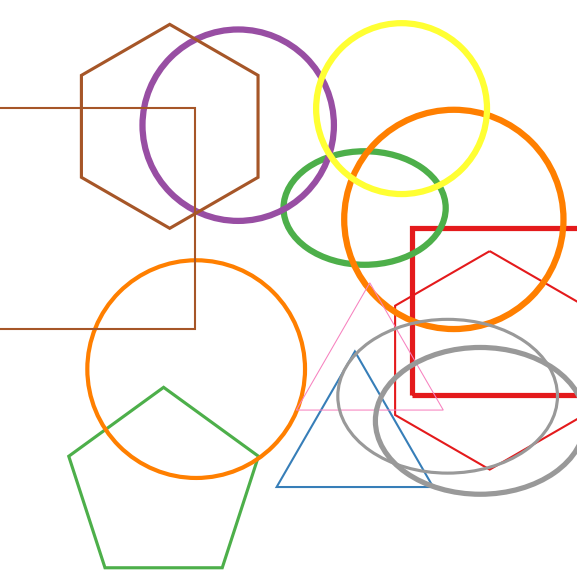[{"shape": "square", "thickness": 2.5, "radius": 0.72, "center": [0.858, 0.46]}, {"shape": "hexagon", "thickness": 1, "radius": 0.95, "center": [0.848, 0.375]}, {"shape": "triangle", "thickness": 1, "radius": 0.78, "center": [0.615, 0.234]}, {"shape": "pentagon", "thickness": 1.5, "radius": 0.86, "center": [0.283, 0.156]}, {"shape": "oval", "thickness": 3, "radius": 0.7, "center": [0.631, 0.639]}, {"shape": "circle", "thickness": 3, "radius": 0.83, "center": [0.412, 0.782]}, {"shape": "circle", "thickness": 3, "radius": 0.95, "center": [0.786, 0.619]}, {"shape": "circle", "thickness": 2, "radius": 0.94, "center": [0.34, 0.36]}, {"shape": "circle", "thickness": 3, "radius": 0.74, "center": [0.695, 0.811]}, {"shape": "square", "thickness": 1, "radius": 0.96, "center": [0.146, 0.62]}, {"shape": "hexagon", "thickness": 1.5, "radius": 0.88, "center": [0.294, 0.78]}, {"shape": "triangle", "thickness": 0.5, "radius": 0.73, "center": [0.64, 0.363]}, {"shape": "oval", "thickness": 1.5, "radius": 0.95, "center": [0.775, 0.313]}, {"shape": "oval", "thickness": 2.5, "radius": 0.91, "center": [0.832, 0.27]}]